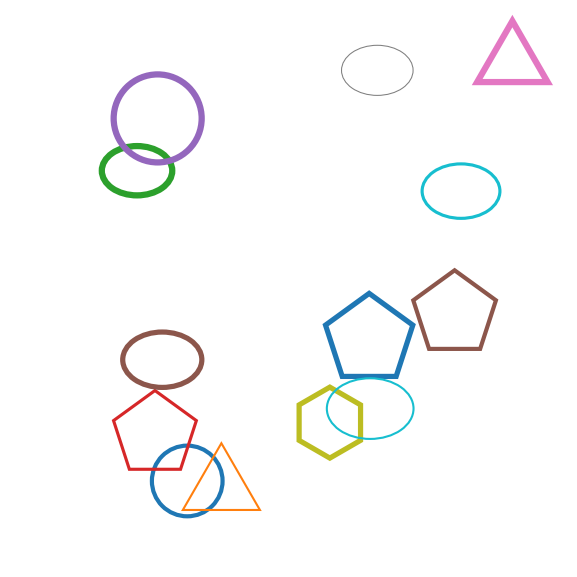[{"shape": "pentagon", "thickness": 2.5, "radius": 0.4, "center": [0.639, 0.412]}, {"shape": "circle", "thickness": 2, "radius": 0.31, "center": [0.324, 0.166]}, {"shape": "triangle", "thickness": 1, "radius": 0.39, "center": [0.383, 0.155]}, {"shape": "oval", "thickness": 3, "radius": 0.3, "center": [0.237, 0.704]}, {"shape": "pentagon", "thickness": 1.5, "radius": 0.38, "center": [0.268, 0.248]}, {"shape": "circle", "thickness": 3, "radius": 0.38, "center": [0.273, 0.794]}, {"shape": "pentagon", "thickness": 2, "radius": 0.38, "center": [0.787, 0.456]}, {"shape": "oval", "thickness": 2.5, "radius": 0.34, "center": [0.281, 0.376]}, {"shape": "triangle", "thickness": 3, "radius": 0.35, "center": [0.887, 0.892]}, {"shape": "oval", "thickness": 0.5, "radius": 0.31, "center": [0.653, 0.877]}, {"shape": "hexagon", "thickness": 2.5, "radius": 0.31, "center": [0.571, 0.267]}, {"shape": "oval", "thickness": 1, "radius": 0.38, "center": [0.641, 0.292]}, {"shape": "oval", "thickness": 1.5, "radius": 0.34, "center": [0.798, 0.668]}]